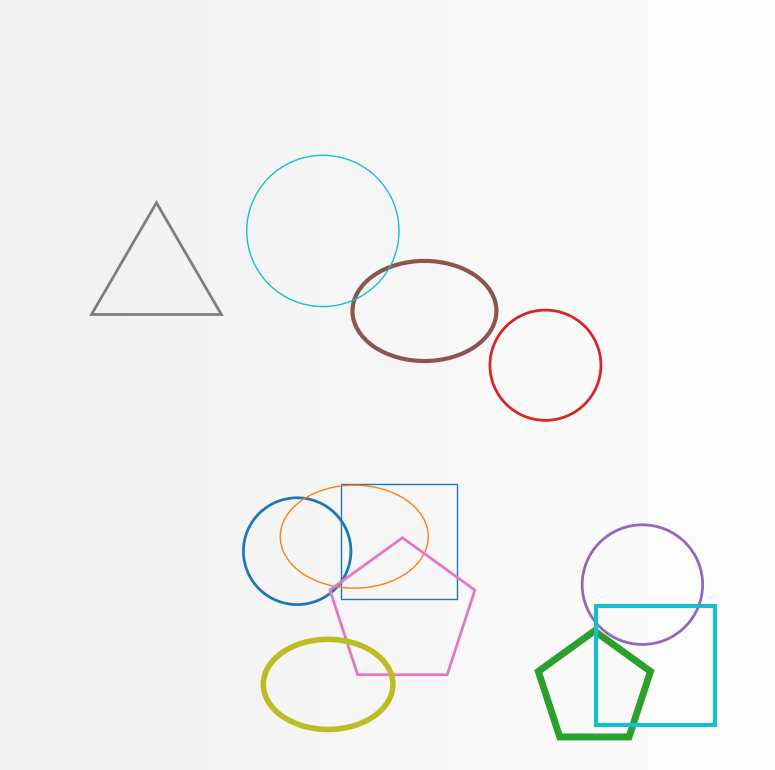[{"shape": "square", "thickness": 0.5, "radius": 0.37, "center": [0.515, 0.297]}, {"shape": "circle", "thickness": 1, "radius": 0.35, "center": [0.383, 0.284]}, {"shape": "oval", "thickness": 0.5, "radius": 0.48, "center": [0.457, 0.303]}, {"shape": "pentagon", "thickness": 2.5, "radius": 0.38, "center": [0.767, 0.105]}, {"shape": "circle", "thickness": 1, "radius": 0.36, "center": [0.704, 0.526]}, {"shape": "circle", "thickness": 1, "radius": 0.39, "center": [0.829, 0.241]}, {"shape": "oval", "thickness": 1.5, "radius": 0.46, "center": [0.548, 0.596]}, {"shape": "pentagon", "thickness": 1, "radius": 0.49, "center": [0.519, 0.203]}, {"shape": "triangle", "thickness": 1, "radius": 0.48, "center": [0.202, 0.64]}, {"shape": "oval", "thickness": 2, "radius": 0.42, "center": [0.423, 0.111]}, {"shape": "square", "thickness": 1.5, "radius": 0.38, "center": [0.846, 0.136]}, {"shape": "circle", "thickness": 0.5, "radius": 0.49, "center": [0.417, 0.7]}]